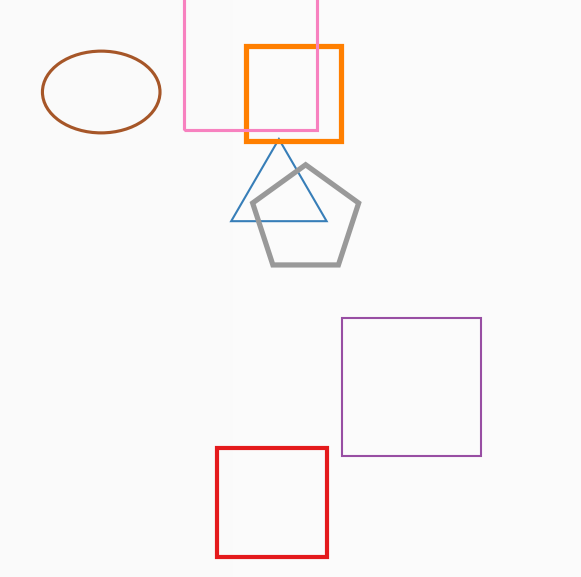[{"shape": "square", "thickness": 2, "radius": 0.47, "center": [0.468, 0.129]}, {"shape": "triangle", "thickness": 1, "radius": 0.47, "center": [0.48, 0.664]}, {"shape": "square", "thickness": 1, "radius": 0.6, "center": [0.709, 0.329]}, {"shape": "square", "thickness": 2.5, "radius": 0.41, "center": [0.505, 0.837]}, {"shape": "oval", "thickness": 1.5, "radius": 0.51, "center": [0.174, 0.84]}, {"shape": "square", "thickness": 1.5, "radius": 0.57, "center": [0.431, 0.888]}, {"shape": "pentagon", "thickness": 2.5, "radius": 0.48, "center": [0.526, 0.618]}]